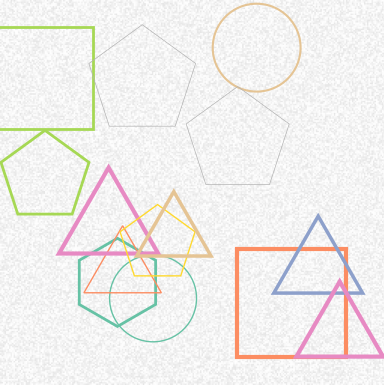[{"shape": "circle", "thickness": 1, "radius": 0.56, "center": [0.398, 0.225]}, {"shape": "hexagon", "thickness": 2, "radius": 0.57, "center": [0.305, 0.267]}, {"shape": "square", "thickness": 3, "radius": 0.7, "center": [0.757, 0.212]}, {"shape": "triangle", "thickness": 1, "radius": 0.58, "center": [0.319, 0.298]}, {"shape": "triangle", "thickness": 2.5, "radius": 0.67, "center": [0.826, 0.305]}, {"shape": "triangle", "thickness": 3, "radius": 0.74, "center": [0.282, 0.416]}, {"shape": "triangle", "thickness": 3, "radius": 0.65, "center": [0.882, 0.139]}, {"shape": "pentagon", "thickness": 2, "radius": 0.6, "center": [0.117, 0.541]}, {"shape": "square", "thickness": 2, "radius": 0.66, "center": [0.109, 0.798]}, {"shape": "pentagon", "thickness": 1, "radius": 0.51, "center": [0.409, 0.366]}, {"shape": "circle", "thickness": 1.5, "radius": 0.57, "center": [0.667, 0.876]}, {"shape": "triangle", "thickness": 2.5, "radius": 0.56, "center": [0.451, 0.391]}, {"shape": "pentagon", "thickness": 0.5, "radius": 0.7, "center": [0.617, 0.635]}, {"shape": "pentagon", "thickness": 0.5, "radius": 0.73, "center": [0.369, 0.79]}]